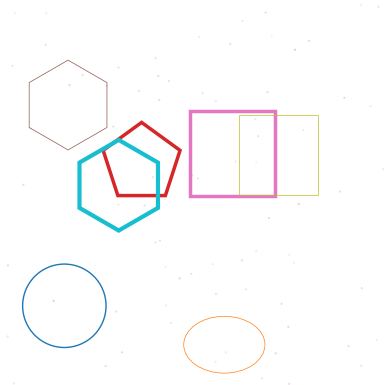[{"shape": "circle", "thickness": 1, "radius": 0.54, "center": [0.167, 0.206]}, {"shape": "oval", "thickness": 0.5, "radius": 0.53, "center": [0.583, 0.105]}, {"shape": "pentagon", "thickness": 2.5, "radius": 0.53, "center": [0.368, 0.577]}, {"shape": "hexagon", "thickness": 0.5, "radius": 0.58, "center": [0.177, 0.727]}, {"shape": "square", "thickness": 2.5, "radius": 0.55, "center": [0.604, 0.601]}, {"shape": "square", "thickness": 0.5, "radius": 0.52, "center": [0.723, 0.597]}, {"shape": "hexagon", "thickness": 3, "radius": 0.59, "center": [0.308, 0.519]}]